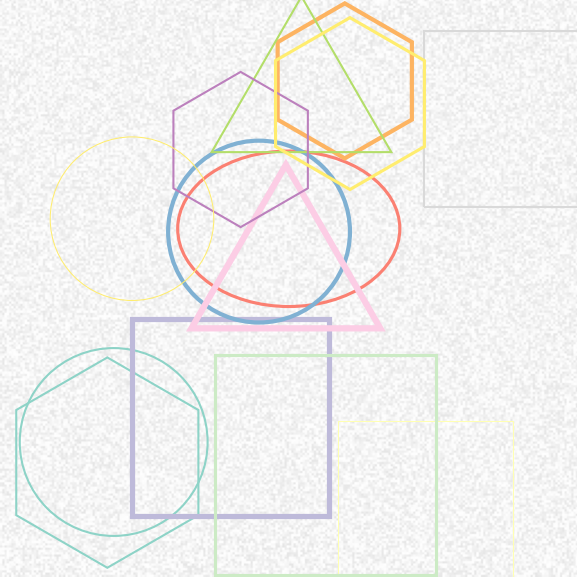[{"shape": "hexagon", "thickness": 1, "radius": 0.91, "center": [0.186, 0.198]}, {"shape": "circle", "thickness": 1, "radius": 0.81, "center": [0.197, 0.234]}, {"shape": "square", "thickness": 0.5, "radius": 0.76, "center": [0.737, 0.119]}, {"shape": "square", "thickness": 2.5, "radius": 0.85, "center": [0.4, 0.276]}, {"shape": "oval", "thickness": 1.5, "radius": 0.96, "center": [0.5, 0.603]}, {"shape": "circle", "thickness": 2, "radius": 0.79, "center": [0.449, 0.598]}, {"shape": "hexagon", "thickness": 2, "radius": 0.67, "center": [0.597, 0.859]}, {"shape": "triangle", "thickness": 1, "radius": 0.9, "center": [0.522, 0.826]}, {"shape": "triangle", "thickness": 3, "radius": 0.94, "center": [0.495, 0.525]}, {"shape": "square", "thickness": 1, "radius": 0.76, "center": [0.887, 0.793]}, {"shape": "hexagon", "thickness": 1, "radius": 0.67, "center": [0.417, 0.74]}, {"shape": "square", "thickness": 1.5, "radius": 0.95, "center": [0.564, 0.195]}, {"shape": "circle", "thickness": 0.5, "radius": 0.71, "center": [0.229, 0.62]}, {"shape": "hexagon", "thickness": 1.5, "radius": 0.74, "center": [0.606, 0.82]}]